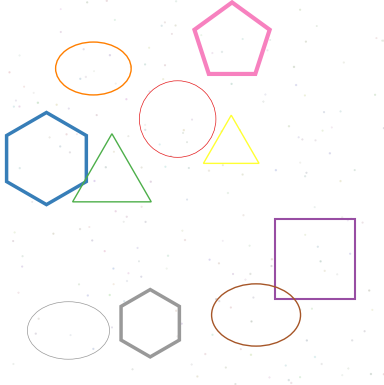[{"shape": "circle", "thickness": 0.5, "radius": 0.5, "center": [0.461, 0.691]}, {"shape": "hexagon", "thickness": 2.5, "radius": 0.6, "center": [0.121, 0.588]}, {"shape": "triangle", "thickness": 1, "radius": 0.59, "center": [0.291, 0.535]}, {"shape": "square", "thickness": 1.5, "radius": 0.52, "center": [0.817, 0.327]}, {"shape": "oval", "thickness": 1, "radius": 0.49, "center": [0.243, 0.822]}, {"shape": "triangle", "thickness": 1, "radius": 0.42, "center": [0.601, 0.617]}, {"shape": "oval", "thickness": 1, "radius": 0.58, "center": [0.665, 0.182]}, {"shape": "pentagon", "thickness": 3, "radius": 0.51, "center": [0.603, 0.891]}, {"shape": "hexagon", "thickness": 2.5, "radius": 0.44, "center": [0.39, 0.16]}, {"shape": "oval", "thickness": 0.5, "radius": 0.53, "center": [0.178, 0.142]}]